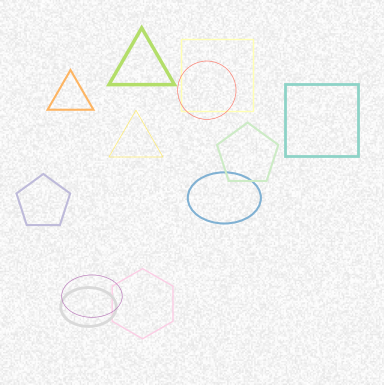[{"shape": "square", "thickness": 2, "radius": 0.47, "center": [0.835, 0.689]}, {"shape": "square", "thickness": 1, "radius": 0.46, "center": [0.564, 0.805]}, {"shape": "pentagon", "thickness": 1.5, "radius": 0.37, "center": [0.113, 0.475]}, {"shape": "circle", "thickness": 0.5, "radius": 0.38, "center": [0.537, 0.766]}, {"shape": "oval", "thickness": 1.5, "radius": 0.47, "center": [0.583, 0.486]}, {"shape": "triangle", "thickness": 1.5, "radius": 0.34, "center": [0.183, 0.749]}, {"shape": "triangle", "thickness": 2.5, "radius": 0.49, "center": [0.368, 0.829]}, {"shape": "hexagon", "thickness": 1, "radius": 0.46, "center": [0.37, 0.211]}, {"shape": "oval", "thickness": 2, "radius": 0.36, "center": [0.23, 0.203]}, {"shape": "oval", "thickness": 0.5, "radius": 0.39, "center": [0.239, 0.231]}, {"shape": "pentagon", "thickness": 1.5, "radius": 0.42, "center": [0.643, 0.598]}, {"shape": "triangle", "thickness": 0.5, "radius": 0.41, "center": [0.353, 0.633]}]